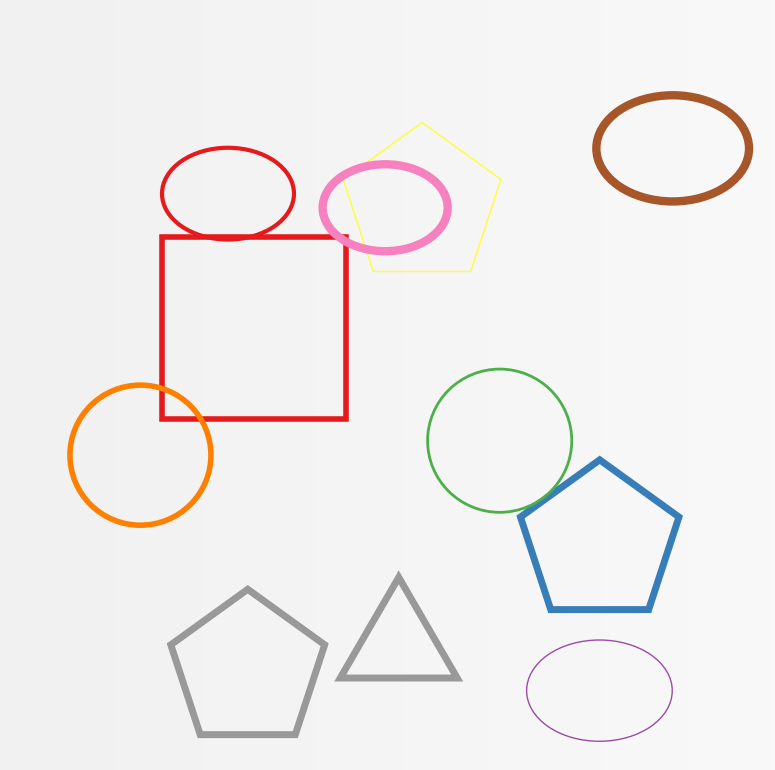[{"shape": "oval", "thickness": 1.5, "radius": 0.43, "center": [0.294, 0.748]}, {"shape": "square", "thickness": 2, "radius": 0.59, "center": [0.328, 0.574]}, {"shape": "pentagon", "thickness": 2.5, "radius": 0.54, "center": [0.774, 0.295]}, {"shape": "circle", "thickness": 1, "radius": 0.47, "center": [0.645, 0.428]}, {"shape": "oval", "thickness": 0.5, "radius": 0.47, "center": [0.773, 0.103]}, {"shape": "circle", "thickness": 2, "radius": 0.45, "center": [0.181, 0.409]}, {"shape": "pentagon", "thickness": 0.5, "radius": 0.53, "center": [0.545, 0.734]}, {"shape": "oval", "thickness": 3, "radius": 0.49, "center": [0.868, 0.807]}, {"shape": "oval", "thickness": 3, "radius": 0.4, "center": [0.497, 0.73]}, {"shape": "pentagon", "thickness": 2.5, "radius": 0.52, "center": [0.32, 0.13]}, {"shape": "triangle", "thickness": 2.5, "radius": 0.44, "center": [0.514, 0.163]}]